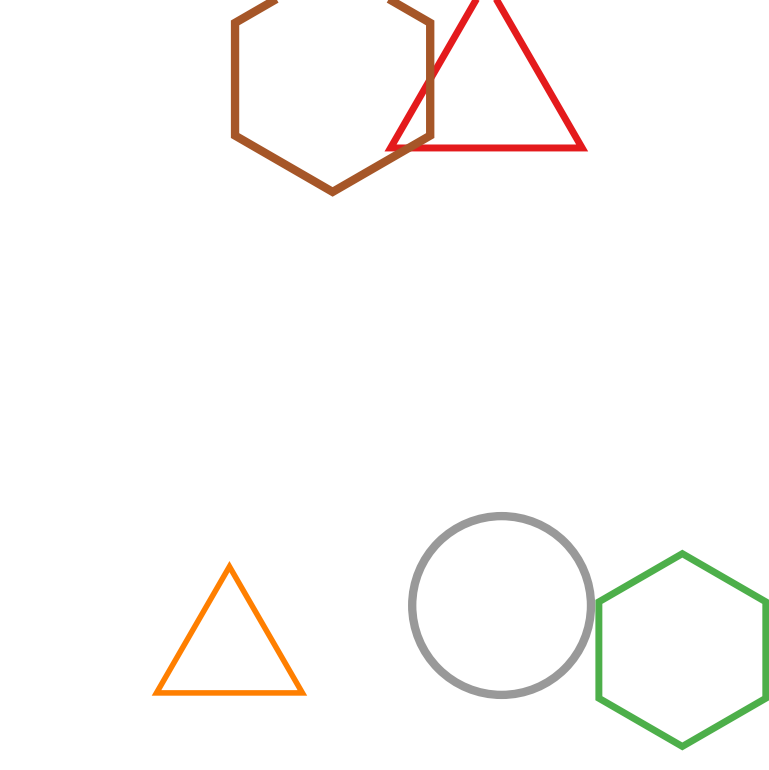[{"shape": "triangle", "thickness": 2.5, "radius": 0.72, "center": [0.632, 0.88]}, {"shape": "hexagon", "thickness": 2.5, "radius": 0.63, "center": [0.886, 0.156]}, {"shape": "triangle", "thickness": 2, "radius": 0.55, "center": [0.298, 0.155]}, {"shape": "hexagon", "thickness": 3, "radius": 0.73, "center": [0.432, 0.897]}, {"shape": "circle", "thickness": 3, "radius": 0.58, "center": [0.651, 0.214]}]